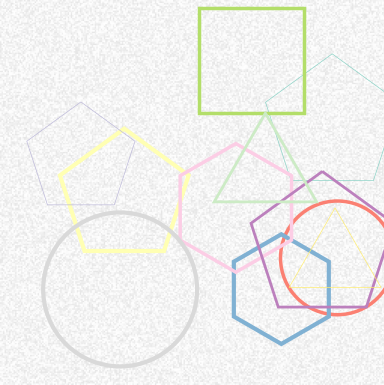[{"shape": "pentagon", "thickness": 0.5, "radius": 0.91, "center": [0.863, 0.678]}, {"shape": "pentagon", "thickness": 3, "radius": 0.88, "center": [0.323, 0.49]}, {"shape": "pentagon", "thickness": 0.5, "radius": 0.74, "center": [0.21, 0.587]}, {"shape": "circle", "thickness": 2.5, "radius": 0.74, "center": [0.876, 0.33]}, {"shape": "hexagon", "thickness": 3, "radius": 0.71, "center": [0.731, 0.249]}, {"shape": "square", "thickness": 2.5, "radius": 0.68, "center": [0.653, 0.844]}, {"shape": "hexagon", "thickness": 2.5, "radius": 0.83, "center": [0.613, 0.46]}, {"shape": "circle", "thickness": 3, "radius": 1.0, "center": [0.312, 0.248]}, {"shape": "pentagon", "thickness": 2, "radius": 0.97, "center": [0.837, 0.36]}, {"shape": "triangle", "thickness": 2, "radius": 0.77, "center": [0.689, 0.552]}, {"shape": "triangle", "thickness": 0.5, "radius": 0.69, "center": [0.87, 0.322]}]